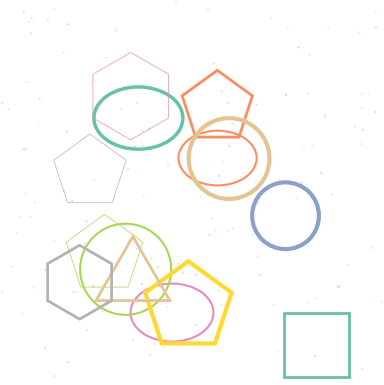[{"shape": "oval", "thickness": 2.5, "radius": 0.58, "center": [0.359, 0.693]}, {"shape": "square", "thickness": 2, "radius": 0.42, "center": [0.823, 0.104]}, {"shape": "pentagon", "thickness": 2, "radius": 0.48, "center": [0.564, 0.721]}, {"shape": "oval", "thickness": 1.5, "radius": 0.51, "center": [0.565, 0.589]}, {"shape": "circle", "thickness": 3, "radius": 0.43, "center": [0.742, 0.44]}, {"shape": "hexagon", "thickness": 0.5, "radius": 0.57, "center": [0.34, 0.75]}, {"shape": "oval", "thickness": 1.5, "radius": 0.54, "center": [0.447, 0.188]}, {"shape": "circle", "thickness": 1.5, "radius": 0.59, "center": [0.326, 0.301]}, {"shape": "pentagon", "thickness": 0.5, "radius": 0.52, "center": [0.271, 0.339]}, {"shape": "pentagon", "thickness": 3, "radius": 0.59, "center": [0.489, 0.203]}, {"shape": "circle", "thickness": 3, "radius": 0.52, "center": [0.595, 0.588]}, {"shape": "triangle", "thickness": 2, "radius": 0.55, "center": [0.345, 0.275]}, {"shape": "hexagon", "thickness": 2, "radius": 0.48, "center": [0.207, 0.267]}, {"shape": "pentagon", "thickness": 0.5, "radius": 0.49, "center": [0.234, 0.553]}]